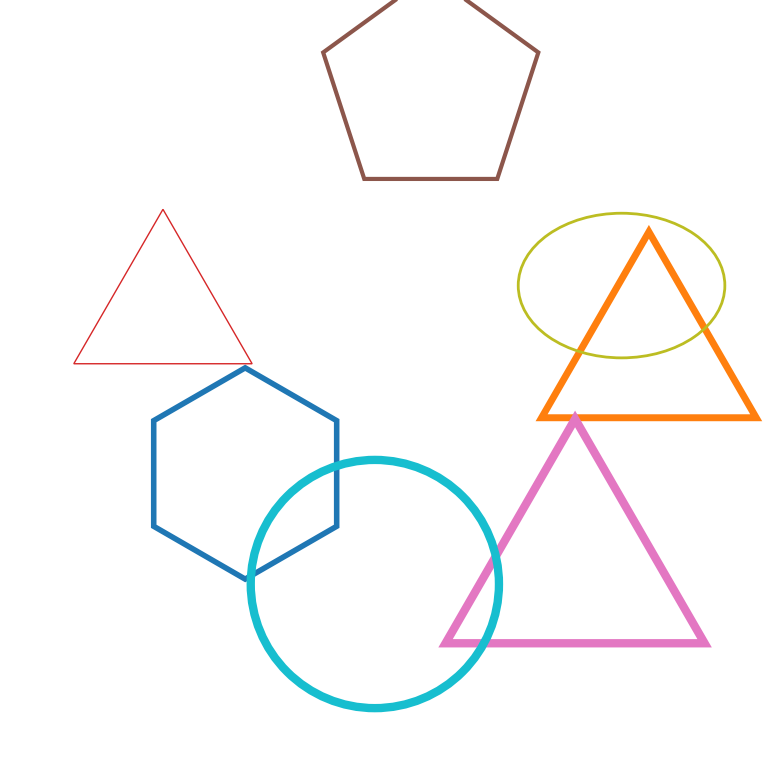[{"shape": "hexagon", "thickness": 2, "radius": 0.69, "center": [0.318, 0.385]}, {"shape": "triangle", "thickness": 2.5, "radius": 0.8, "center": [0.843, 0.538]}, {"shape": "triangle", "thickness": 0.5, "radius": 0.67, "center": [0.212, 0.594]}, {"shape": "pentagon", "thickness": 1.5, "radius": 0.73, "center": [0.559, 0.886]}, {"shape": "triangle", "thickness": 3, "radius": 0.97, "center": [0.747, 0.262]}, {"shape": "oval", "thickness": 1, "radius": 0.67, "center": [0.807, 0.629]}, {"shape": "circle", "thickness": 3, "radius": 0.81, "center": [0.487, 0.242]}]